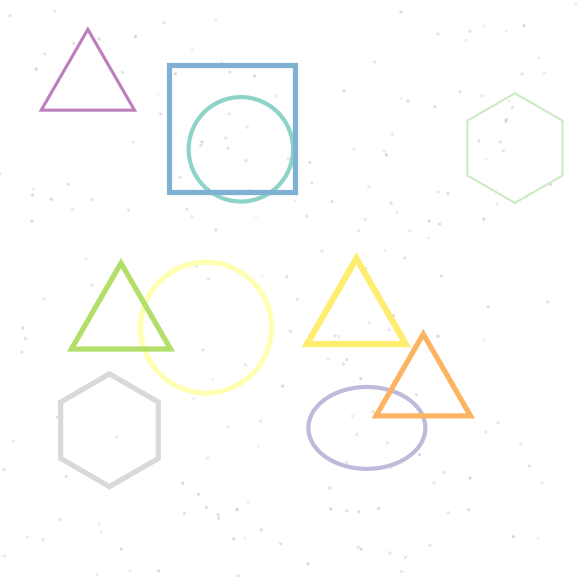[{"shape": "circle", "thickness": 2, "radius": 0.45, "center": [0.417, 0.741]}, {"shape": "circle", "thickness": 2.5, "radius": 0.57, "center": [0.357, 0.432]}, {"shape": "oval", "thickness": 2, "radius": 0.51, "center": [0.635, 0.258]}, {"shape": "square", "thickness": 2.5, "radius": 0.55, "center": [0.402, 0.776]}, {"shape": "triangle", "thickness": 2.5, "radius": 0.47, "center": [0.733, 0.326]}, {"shape": "triangle", "thickness": 2.5, "radius": 0.5, "center": [0.21, 0.444]}, {"shape": "hexagon", "thickness": 2.5, "radius": 0.49, "center": [0.19, 0.254]}, {"shape": "triangle", "thickness": 1.5, "radius": 0.47, "center": [0.152, 0.855]}, {"shape": "hexagon", "thickness": 1, "radius": 0.48, "center": [0.892, 0.743]}, {"shape": "triangle", "thickness": 3, "radius": 0.49, "center": [0.617, 0.453]}]